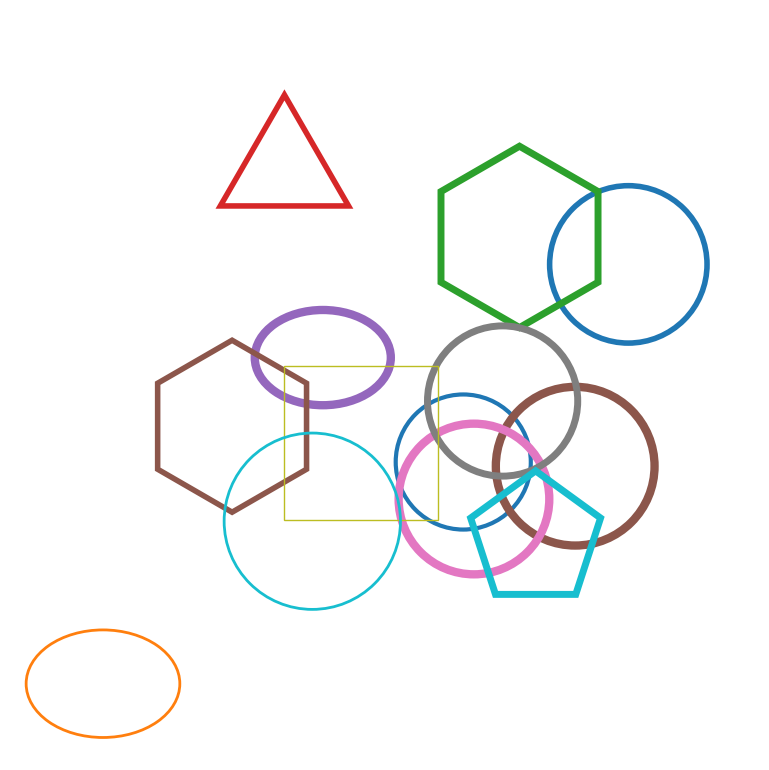[{"shape": "circle", "thickness": 1.5, "radius": 0.44, "center": [0.602, 0.4]}, {"shape": "circle", "thickness": 2, "radius": 0.51, "center": [0.816, 0.657]}, {"shape": "oval", "thickness": 1, "radius": 0.5, "center": [0.134, 0.112]}, {"shape": "hexagon", "thickness": 2.5, "radius": 0.59, "center": [0.675, 0.692]}, {"shape": "triangle", "thickness": 2, "radius": 0.48, "center": [0.369, 0.781]}, {"shape": "oval", "thickness": 3, "radius": 0.44, "center": [0.419, 0.536]}, {"shape": "circle", "thickness": 3, "radius": 0.52, "center": [0.747, 0.395]}, {"shape": "hexagon", "thickness": 2, "radius": 0.56, "center": [0.301, 0.446]}, {"shape": "circle", "thickness": 3, "radius": 0.49, "center": [0.616, 0.352]}, {"shape": "circle", "thickness": 2.5, "radius": 0.49, "center": [0.653, 0.479]}, {"shape": "square", "thickness": 0.5, "radius": 0.5, "center": [0.469, 0.425]}, {"shape": "circle", "thickness": 1, "radius": 0.57, "center": [0.406, 0.323]}, {"shape": "pentagon", "thickness": 2.5, "radius": 0.44, "center": [0.696, 0.3]}]